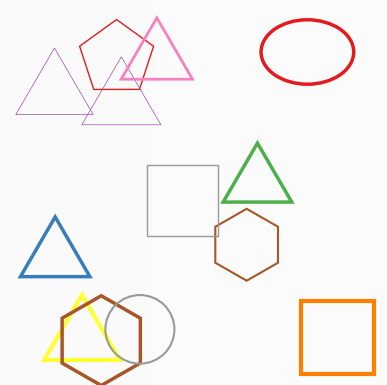[{"shape": "pentagon", "thickness": 1, "radius": 0.5, "center": [0.301, 0.849]}, {"shape": "oval", "thickness": 2.5, "radius": 0.6, "center": [0.793, 0.865]}, {"shape": "triangle", "thickness": 2.5, "radius": 0.52, "center": [0.142, 0.333]}, {"shape": "triangle", "thickness": 2.5, "radius": 0.51, "center": [0.664, 0.526]}, {"shape": "triangle", "thickness": 0.5, "radius": 0.59, "center": [0.313, 0.735]}, {"shape": "triangle", "thickness": 0.5, "radius": 0.58, "center": [0.141, 0.76]}, {"shape": "square", "thickness": 3, "radius": 0.47, "center": [0.871, 0.123]}, {"shape": "triangle", "thickness": 3, "radius": 0.56, "center": [0.212, 0.121]}, {"shape": "hexagon", "thickness": 2.5, "radius": 0.58, "center": [0.261, 0.115]}, {"shape": "hexagon", "thickness": 1.5, "radius": 0.47, "center": [0.637, 0.364]}, {"shape": "triangle", "thickness": 2, "radius": 0.53, "center": [0.405, 0.847]}, {"shape": "square", "thickness": 1, "radius": 0.46, "center": [0.472, 0.48]}, {"shape": "circle", "thickness": 1.5, "radius": 0.45, "center": [0.361, 0.145]}]